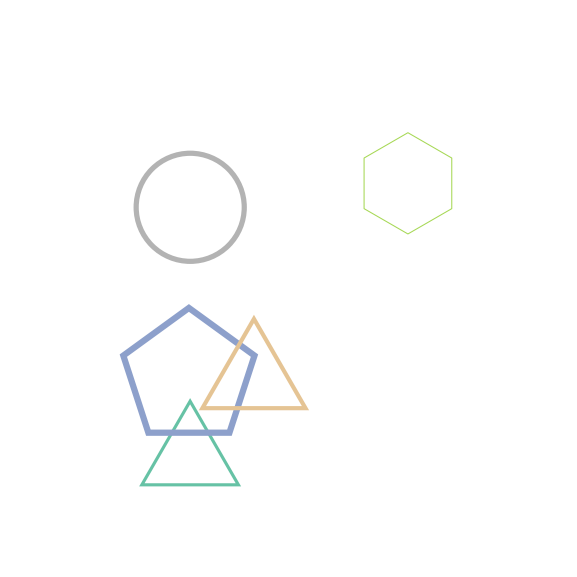[{"shape": "triangle", "thickness": 1.5, "radius": 0.48, "center": [0.329, 0.208]}, {"shape": "pentagon", "thickness": 3, "radius": 0.6, "center": [0.327, 0.346]}, {"shape": "hexagon", "thickness": 0.5, "radius": 0.44, "center": [0.706, 0.682]}, {"shape": "triangle", "thickness": 2, "radius": 0.52, "center": [0.44, 0.344]}, {"shape": "circle", "thickness": 2.5, "radius": 0.47, "center": [0.329, 0.64]}]